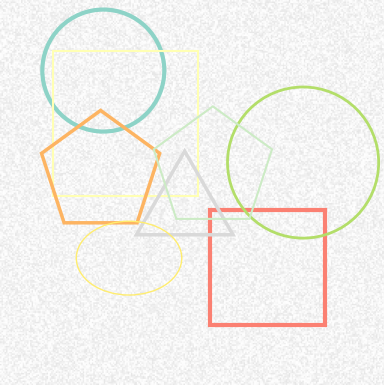[{"shape": "circle", "thickness": 3, "radius": 0.79, "center": [0.268, 0.817]}, {"shape": "square", "thickness": 1.5, "radius": 0.94, "center": [0.326, 0.679]}, {"shape": "square", "thickness": 3, "radius": 0.75, "center": [0.696, 0.305]}, {"shape": "pentagon", "thickness": 2.5, "radius": 0.81, "center": [0.261, 0.552]}, {"shape": "circle", "thickness": 2, "radius": 0.98, "center": [0.787, 0.578]}, {"shape": "triangle", "thickness": 2.5, "radius": 0.72, "center": [0.48, 0.463]}, {"shape": "pentagon", "thickness": 1.5, "radius": 0.81, "center": [0.553, 0.562]}, {"shape": "oval", "thickness": 1, "radius": 0.68, "center": [0.335, 0.33]}]